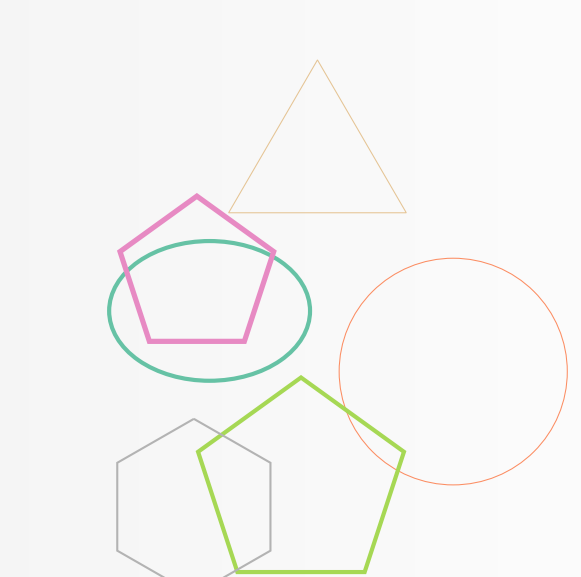[{"shape": "oval", "thickness": 2, "radius": 0.86, "center": [0.361, 0.461]}, {"shape": "circle", "thickness": 0.5, "radius": 0.98, "center": [0.78, 0.356]}, {"shape": "pentagon", "thickness": 2.5, "radius": 0.69, "center": [0.339, 0.52]}, {"shape": "pentagon", "thickness": 2, "radius": 0.93, "center": [0.518, 0.159]}, {"shape": "triangle", "thickness": 0.5, "radius": 0.88, "center": [0.546, 0.719]}, {"shape": "hexagon", "thickness": 1, "radius": 0.76, "center": [0.334, 0.122]}]